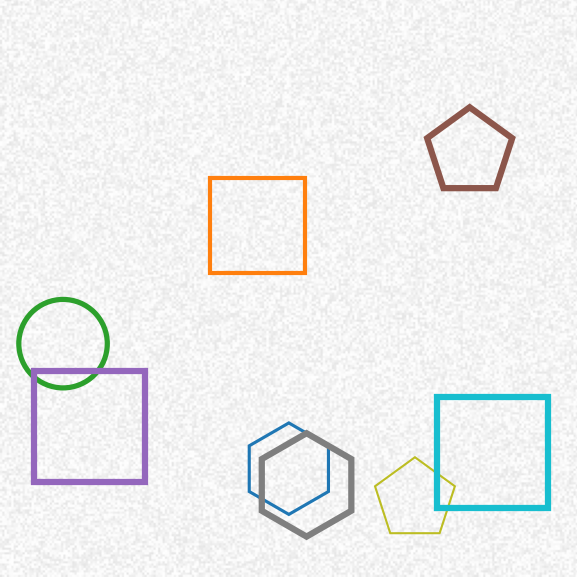[{"shape": "hexagon", "thickness": 1.5, "radius": 0.4, "center": [0.5, 0.188]}, {"shape": "square", "thickness": 2, "radius": 0.41, "center": [0.446, 0.609]}, {"shape": "circle", "thickness": 2.5, "radius": 0.38, "center": [0.109, 0.404]}, {"shape": "square", "thickness": 3, "radius": 0.48, "center": [0.155, 0.26]}, {"shape": "pentagon", "thickness": 3, "radius": 0.39, "center": [0.813, 0.736]}, {"shape": "hexagon", "thickness": 3, "radius": 0.45, "center": [0.531, 0.159]}, {"shape": "pentagon", "thickness": 1, "radius": 0.36, "center": [0.719, 0.135]}, {"shape": "square", "thickness": 3, "radius": 0.48, "center": [0.853, 0.215]}]